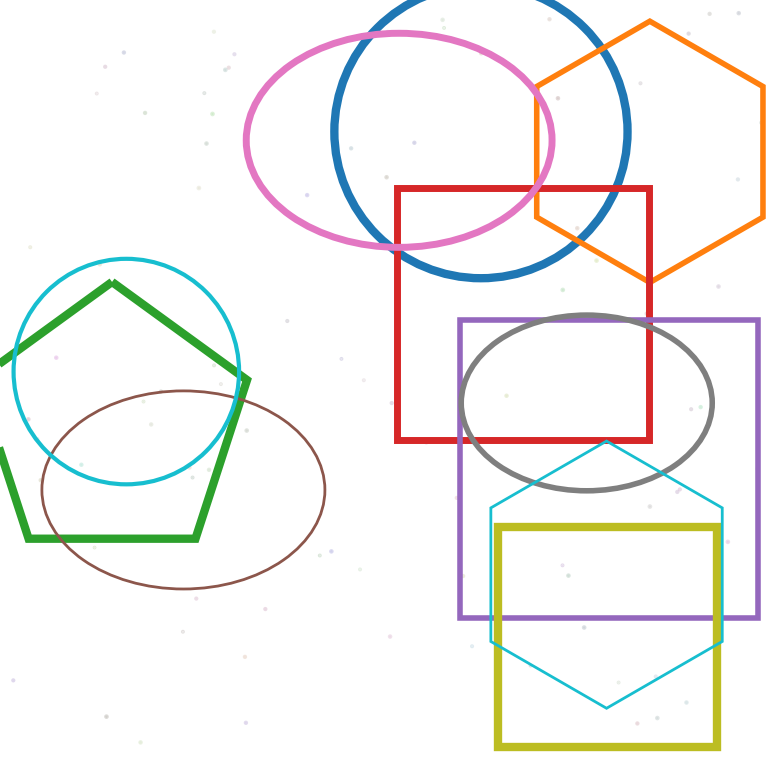[{"shape": "circle", "thickness": 3, "radius": 0.95, "center": [0.625, 0.829]}, {"shape": "hexagon", "thickness": 2, "radius": 0.85, "center": [0.844, 0.803]}, {"shape": "pentagon", "thickness": 3, "radius": 0.92, "center": [0.146, 0.45]}, {"shape": "square", "thickness": 2.5, "radius": 0.82, "center": [0.679, 0.593]}, {"shape": "square", "thickness": 2, "radius": 0.97, "center": [0.791, 0.391]}, {"shape": "oval", "thickness": 1, "radius": 0.92, "center": [0.238, 0.364]}, {"shape": "oval", "thickness": 2.5, "radius": 0.99, "center": [0.518, 0.818]}, {"shape": "oval", "thickness": 2, "radius": 0.81, "center": [0.762, 0.477]}, {"shape": "square", "thickness": 3, "radius": 0.71, "center": [0.789, 0.173]}, {"shape": "hexagon", "thickness": 1, "radius": 0.87, "center": [0.788, 0.254]}, {"shape": "circle", "thickness": 1.5, "radius": 0.73, "center": [0.164, 0.517]}]